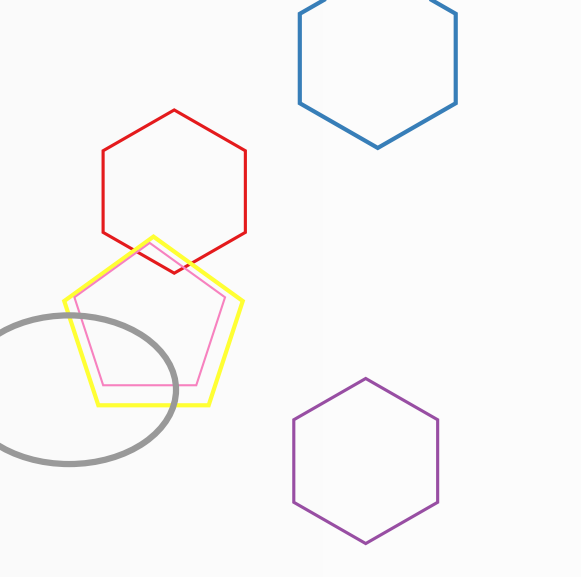[{"shape": "hexagon", "thickness": 1.5, "radius": 0.71, "center": [0.3, 0.667]}, {"shape": "hexagon", "thickness": 2, "radius": 0.77, "center": [0.65, 0.898]}, {"shape": "hexagon", "thickness": 1.5, "radius": 0.71, "center": [0.629, 0.201]}, {"shape": "pentagon", "thickness": 2, "radius": 0.81, "center": [0.264, 0.428]}, {"shape": "pentagon", "thickness": 1, "radius": 0.68, "center": [0.258, 0.442]}, {"shape": "oval", "thickness": 3, "radius": 0.92, "center": [0.119, 0.324]}]